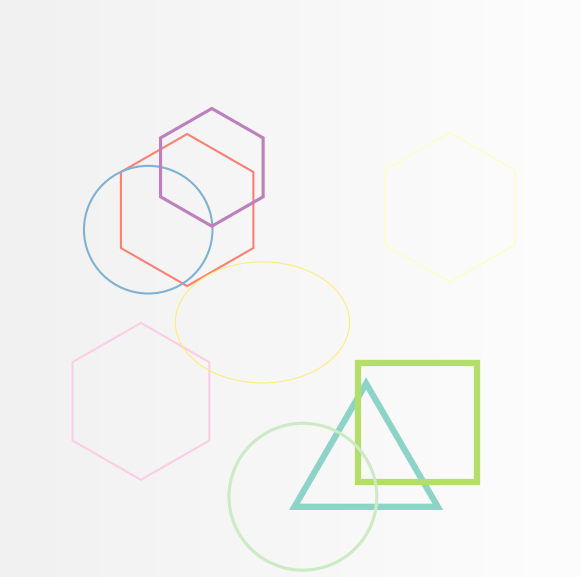[{"shape": "triangle", "thickness": 3, "radius": 0.71, "center": [0.63, 0.193]}, {"shape": "hexagon", "thickness": 0.5, "radius": 0.65, "center": [0.774, 0.64]}, {"shape": "hexagon", "thickness": 1, "radius": 0.66, "center": [0.322, 0.635]}, {"shape": "circle", "thickness": 1, "radius": 0.55, "center": [0.255, 0.601]}, {"shape": "square", "thickness": 3, "radius": 0.52, "center": [0.718, 0.268]}, {"shape": "hexagon", "thickness": 1, "radius": 0.68, "center": [0.242, 0.304]}, {"shape": "hexagon", "thickness": 1.5, "radius": 0.51, "center": [0.364, 0.709]}, {"shape": "circle", "thickness": 1.5, "radius": 0.64, "center": [0.521, 0.139]}, {"shape": "oval", "thickness": 0.5, "radius": 0.75, "center": [0.451, 0.441]}]